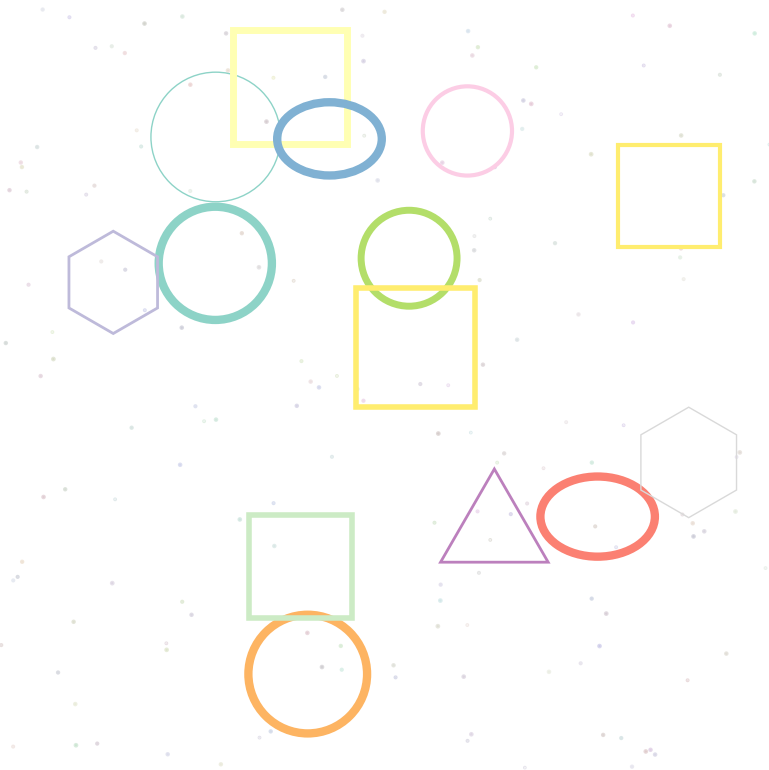[{"shape": "circle", "thickness": 3, "radius": 0.37, "center": [0.28, 0.658]}, {"shape": "circle", "thickness": 0.5, "radius": 0.42, "center": [0.28, 0.822]}, {"shape": "square", "thickness": 2.5, "radius": 0.37, "center": [0.376, 0.887]}, {"shape": "hexagon", "thickness": 1, "radius": 0.33, "center": [0.147, 0.633]}, {"shape": "oval", "thickness": 3, "radius": 0.37, "center": [0.776, 0.329]}, {"shape": "oval", "thickness": 3, "radius": 0.34, "center": [0.428, 0.82]}, {"shape": "circle", "thickness": 3, "radius": 0.39, "center": [0.4, 0.125]}, {"shape": "circle", "thickness": 2.5, "radius": 0.31, "center": [0.531, 0.665]}, {"shape": "circle", "thickness": 1.5, "radius": 0.29, "center": [0.607, 0.83]}, {"shape": "hexagon", "thickness": 0.5, "radius": 0.36, "center": [0.894, 0.399]}, {"shape": "triangle", "thickness": 1, "radius": 0.4, "center": [0.642, 0.31]}, {"shape": "square", "thickness": 2, "radius": 0.33, "center": [0.391, 0.264]}, {"shape": "square", "thickness": 2, "radius": 0.39, "center": [0.539, 0.549]}, {"shape": "square", "thickness": 1.5, "radius": 0.33, "center": [0.869, 0.745]}]